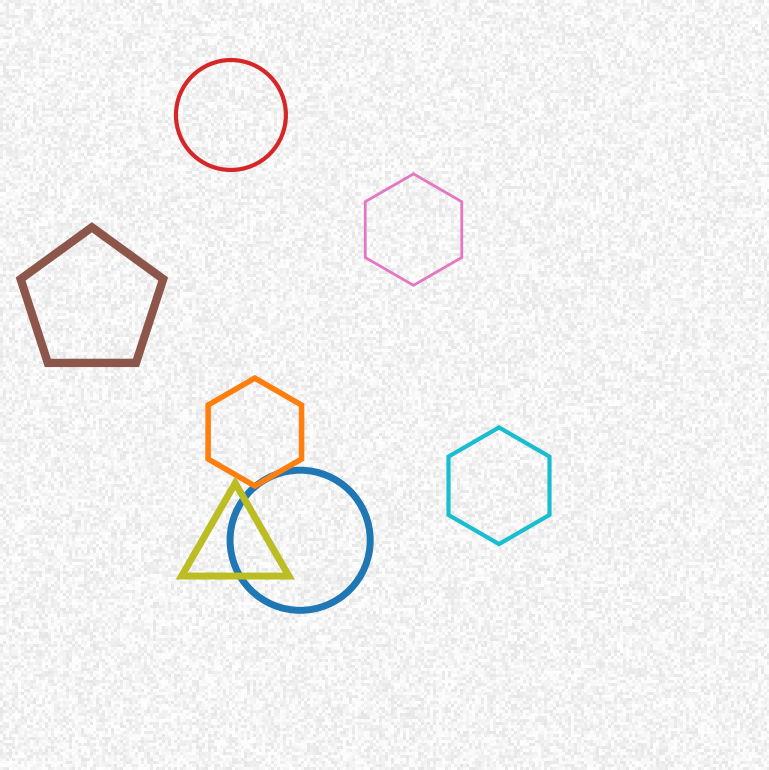[{"shape": "circle", "thickness": 2.5, "radius": 0.45, "center": [0.39, 0.298]}, {"shape": "hexagon", "thickness": 2, "radius": 0.35, "center": [0.331, 0.439]}, {"shape": "circle", "thickness": 1.5, "radius": 0.36, "center": [0.3, 0.851]}, {"shape": "pentagon", "thickness": 3, "radius": 0.49, "center": [0.119, 0.607]}, {"shape": "hexagon", "thickness": 1, "radius": 0.36, "center": [0.537, 0.702]}, {"shape": "triangle", "thickness": 2.5, "radius": 0.4, "center": [0.306, 0.292]}, {"shape": "hexagon", "thickness": 1.5, "radius": 0.38, "center": [0.648, 0.369]}]